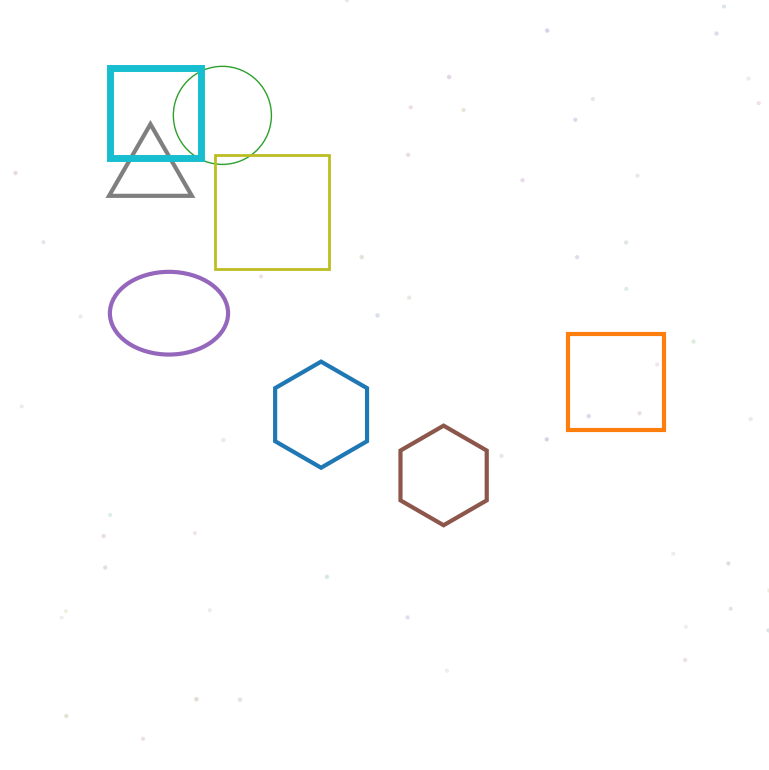[{"shape": "hexagon", "thickness": 1.5, "radius": 0.34, "center": [0.417, 0.461]}, {"shape": "square", "thickness": 1.5, "radius": 0.31, "center": [0.8, 0.504]}, {"shape": "circle", "thickness": 0.5, "radius": 0.32, "center": [0.289, 0.85]}, {"shape": "oval", "thickness": 1.5, "radius": 0.38, "center": [0.219, 0.593]}, {"shape": "hexagon", "thickness": 1.5, "radius": 0.32, "center": [0.576, 0.383]}, {"shape": "triangle", "thickness": 1.5, "radius": 0.31, "center": [0.195, 0.777]}, {"shape": "square", "thickness": 1, "radius": 0.37, "center": [0.353, 0.725]}, {"shape": "square", "thickness": 2.5, "radius": 0.29, "center": [0.202, 0.853]}]